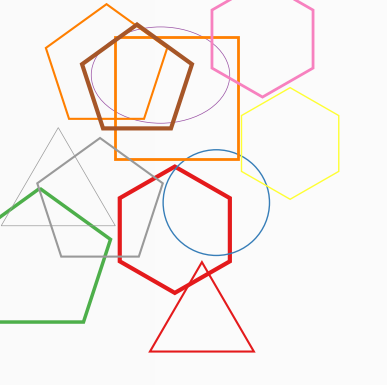[{"shape": "triangle", "thickness": 1.5, "radius": 0.77, "center": [0.521, 0.164]}, {"shape": "hexagon", "thickness": 3, "radius": 0.82, "center": [0.451, 0.403]}, {"shape": "circle", "thickness": 1, "radius": 0.69, "center": [0.558, 0.474]}, {"shape": "pentagon", "thickness": 2.5, "radius": 0.96, "center": [0.103, 0.319]}, {"shape": "oval", "thickness": 0.5, "radius": 0.89, "center": [0.414, 0.805]}, {"shape": "pentagon", "thickness": 1.5, "radius": 0.82, "center": [0.275, 0.825]}, {"shape": "square", "thickness": 2, "radius": 0.8, "center": [0.455, 0.746]}, {"shape": "hexagon", "thickness": 1, "radius": 0.72, "center": [0.749, 0.627]}, {"shape": "pentagon", "thickness": 3, "radius": 0.75, "center": [0.354, 0.787]}, {"shape": "hexagon", "thickness": 2, "radius": 0.75, "center": [0.677, 0.899]}, {"shape": "pentagon", "thickness": 1.5, "radius": 0.85, "center": [0.258, 0.471]}, {"shape": "triangle", "thickness": 0.5, "radius": 0.85, "center": [0.15, 0.499]}]